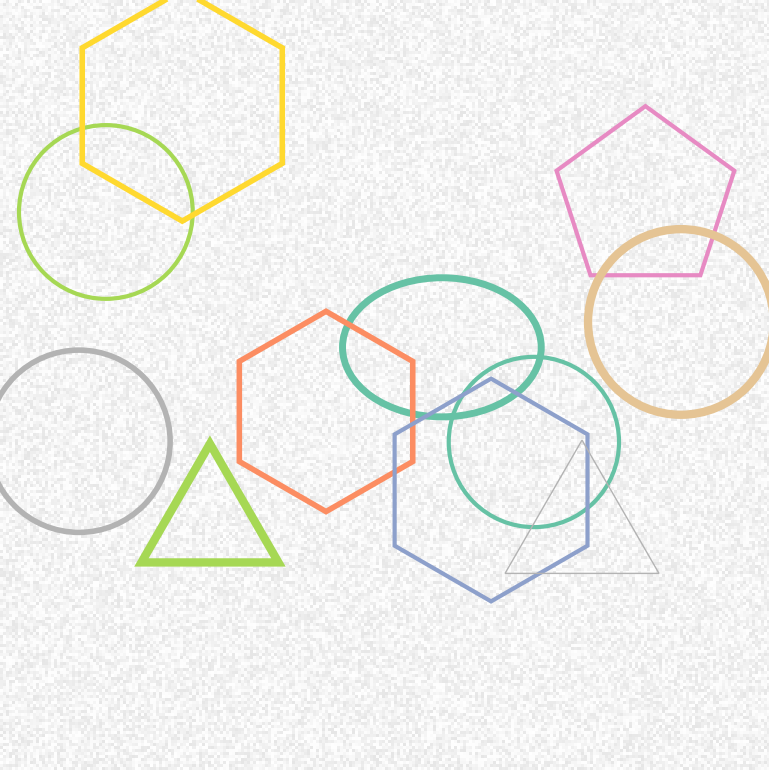[{"shape": "oval", "thickness": 2.5, "radius": 0.65, "center": [0.574, 0.549]}, {"shape": "circle", "thickness": 1.5, "radius": 0.55, "center": [0.693, 0.426]}, {"shape": "hexagon", "thickness": 2, "radius": 0.65, "center": [0.423, 0.466]}, {"shape": "hexagon", "thickness": 1.5, "radius": 0.72, "center": [0.638, 0.364]}, {"shape": "pentagon", "thickness": 1.5, "radius": 0.61, "center": [0.838, 0.741]}, {"shape": "circle", "thickness": 1.5, "radius": 0.56, "center": [0.137, 0.725]}, {"shape": "triangle", "thickness": 3, "radius": 0.51, "center": [0.273, 0.321]}, {"shape": "hexagon", "thickness": 2, "radius": 0.75, "center": [0.237, 0.863]}, {"shape": "circle", "thickness": 3, "radius": 0.6, "center": [0.884, 0.582]}, {"shape": "circle", "thickness": 2, "radius": 0.59, "center": [0.103, 0.427]}, {"shape": "triangle", "thickness": 0.5, "radius": 0.58, "center": [0.756, 0.313]}]